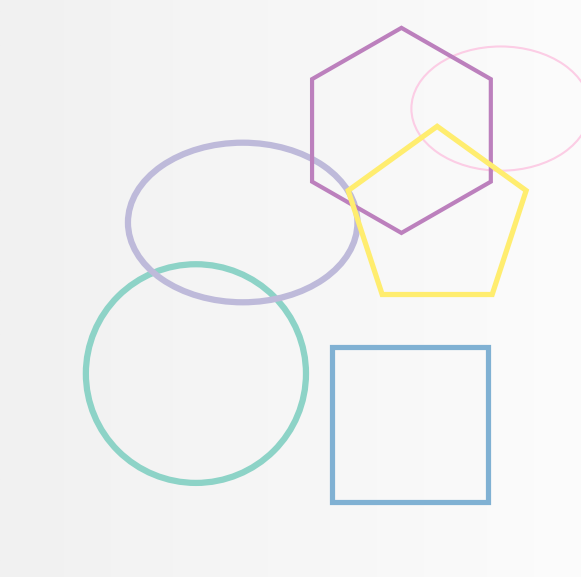[{"shape": "circle", "thickness": 3, "radius": 0.95, "center": [0.337, 0.352]}, {"shape": "oval", "thickness": 3, "radius": 0.99, "center": [0.418, 0.614]}, {"shape": "square", "thickness": 2.5, "radius": 0.67, "center": [0.705, 0.264]}, {"shape": "oval", "thickness": 1, "radius": 0.77, "center": [0.861, 0.811]}, {"shape": "hexagon", "thickness": 2, "radius": 0.89, "center": [0.691, 0.773]}, {"shape": "pentagon", "thickness": 2.5, "radius": 0.8, "center": [0.752, 0.619]}]